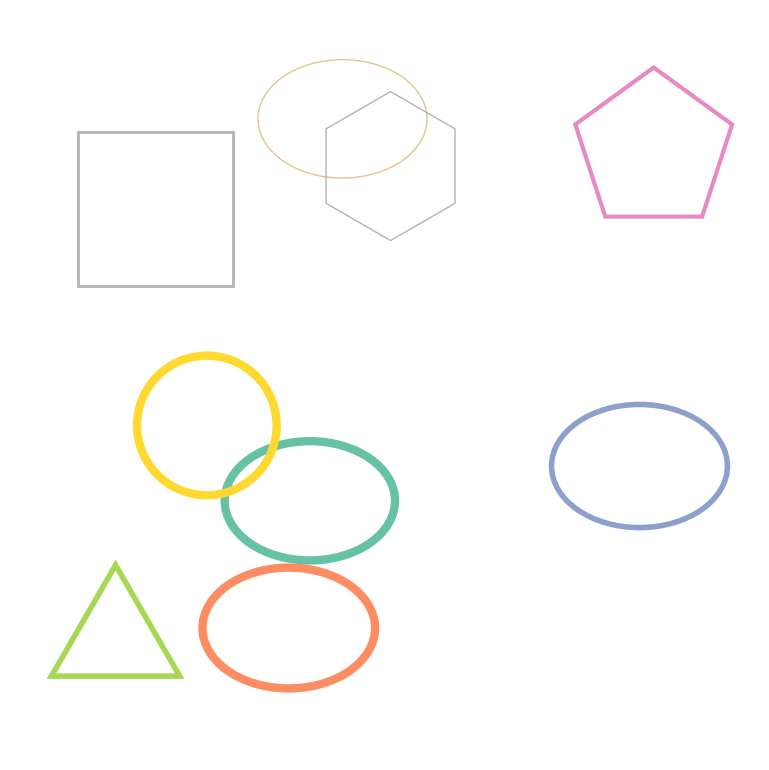[{"shape": "oval", "thickness": 3, "radius": 0.55, "center": [0.402, 0.35]}, {"shape": "oval", "thickness": 3, "radius": 0.56, "center": [0.375, 0.184]}, {"shape": "oval", "thickness": 2, "radius": 0.57, "center": [0.831, 0.395]}, {"shape": "pentagon", "thickness": 1.5, "radius": 0.54, "center": [0.849, 0.805]}, {"shape": "triangle", "thickness": 2, "radius": 0.48, "center": [0.15, 0.17]}, {"shape": "circle", "thickness": 3, "radius": 0.45, "center": [0.269, 0.447]}, {"shape": "oval", "thickness": 0.5, "radius": 0.55, "center": [0.445, 0.846]}, {"shape": "hexagon", "thickness": 0.5, "radius": 0.48, "center": [0.507, 0.784]}, {"shape": "square", "thickness": 1, "radius": 0.5, "center": [0.202, 0.729]}]